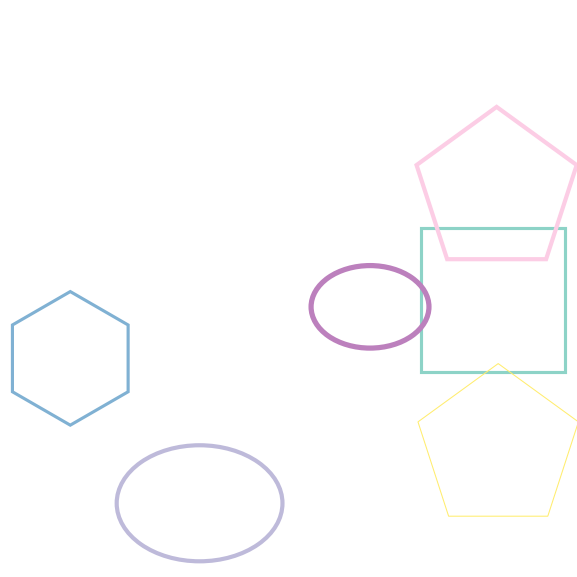[{"shape": "square", "thickness": 1.5, "radius": 0.62, "center": [0.854, 0.48]}, {"shape": "oval", "thickness": 2, "radius": 0.72, "center": [0.346, 0.128]}, {"shape": "hexagon", "thickness": 1.5, "radius": 0.58, "center": [0.122, 0.379]}, {"shape": "pentagon", "thickness": 2, "radius": 0.73, "center": [0.86, 0.668]}, {"shape": "oval", "thickness": 2.5, "radius": 0.51, "center": [0.641, 0.468]}, {"shape": "pentagon", "thickness": 0.5, "radius": 0.73, "center": [0.863, 0.223]}]